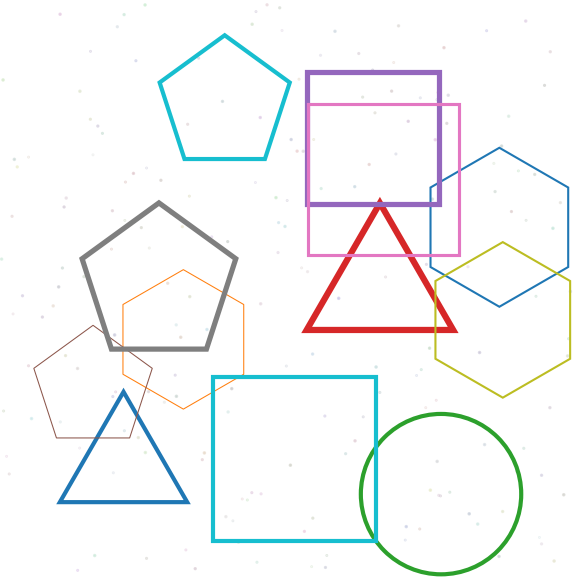[{"shape": "triangle", "thickness": 2, "radius": 0.64, "center": [0.214, 0.193]}, {"shape": "hexagon", "thickness": 1, "radius": 0.69, "center": [0.865, 0.606]}, {"shape": "hexagon", "thickness": 0.5, "radius": 0.6, "center": [0.317, 0.411]}, {"shape": "circle", "thickness": 2, "radius": 0.69, "center": [0.764, 0.144]}, {"shape": "triangle", "thickness": 3, "radius": 0.73, "center": [0.658, 0.501]}, {"shape": "square", "thickness": 2.5, "radius": 0.57, "center": [0.646, 0.761]}, {"shape": "pentagon", "thickness": 0.5, "radius": 0.54, "center": [0.161, 0.328]}, {"shape": "square", "thickness": 1.5, "radius": 0.65, "center": [0.664, 0.688]}, {"shape": "pentagon", "thickness": 2.5, "radius": 0.7, "center": [0.275, 0.508]}, {"shape": "hexagon", "thickness": 1, "radius": 0.67, "center": [0.871, 0.445]}, {"shape": "square", "thickness": 2, "radius": 0.71, "center": [0.509, 0.204]}, {"shape": "pentagon", "thickness": 2, "radius": 0.59, "center": [0.389, 0.82]}]